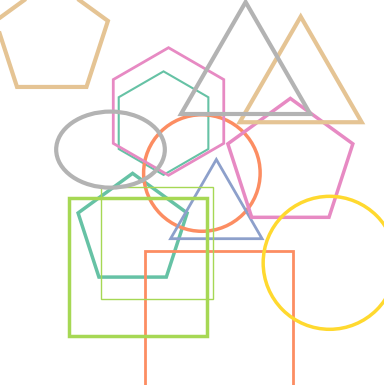[{"shape": "pentagon", "thickness": 2.5, "radius": 0.74, "center": [0.344, 0.401]}, {"shape": "hexagon", "thickness": 1.5, "radius": 0.67, "center": [0.425, 0.68]}, {"shape": "square", "thickness": 2, "radius": 0.96, "center": [0.569, 0.156]}, {"shape": "circle", "thickness": 2.5, "radius": 0.76, "center": [0.524, 0.551]}, {"shape": "triangle", "thickness": 2, "radius": 0.69, "center": [0.562, 0.449]}, {"shape": "pentagon", "thickness": 2.5, "radius": 0.85, "center": [0.754, 0.574]}, {"shape": "hexagon", "thickness": 2, "radius": 0.83, "center": [0.438, 0.71]}, {"shape": "square", "thickness": 1, "radius": 0.73, "center": [0.408, 0.37]}, {"shape": "square", "thickness": 2.5, "radius": 0.9, "center": [0.358, 0.307]}, {"shape": "circle", "thickness": 2.5, "radius": 0.86, "center": [0.856, 0.317]}, {"shape": "triangle", "thickness": 3, "radius": 0.91, "center": [0.781, 0.774]}, {"shape": "pentagon", "thickness": 3, "radius": 0.77, "center": [0.134, 0.898]}, {"shape": "triangle", "thickness": 3, "radius": 0.97, "center": [0.638, 0.801]}, {"shape": "oval", "thickness": 3, "radius": 0.71, "center": [0.287, 0.611]}]